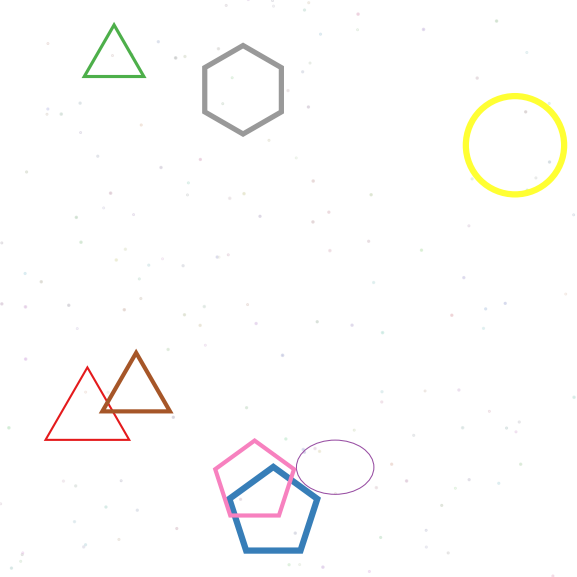[{"shape": "triangle", "thickness": 1, "radius": 0.42, "center": [0.151, 0.279]}, {"shape": "pentagon", "thickness": 3, "radius": 0.4, "center": [0.473, 0.111]}, {"shape": "triangle", "thickness": 1.5, "radius": 0.3, "center": [0.198, 0.896]}, {"shape": "oval", "thickness": 0.5, "radius": 0.34, "center": [0.58, 0.19]}, {"shape": "circle", "thickness": 3, "radius": 0.43, "center": [0.892, 0.748]}, {"shape": "triangle", "thickness": 2, "radius": 0.34, "center": [0.236, 0.321]}, {"shape": "pentagon", "thickness": 2, "radius": 0.36, "center": [0.441, 0.164]}, {"shape": "hexagon", "thickness": 2.5, "radius": 0.38, "center": [0.421, 0.844]}]